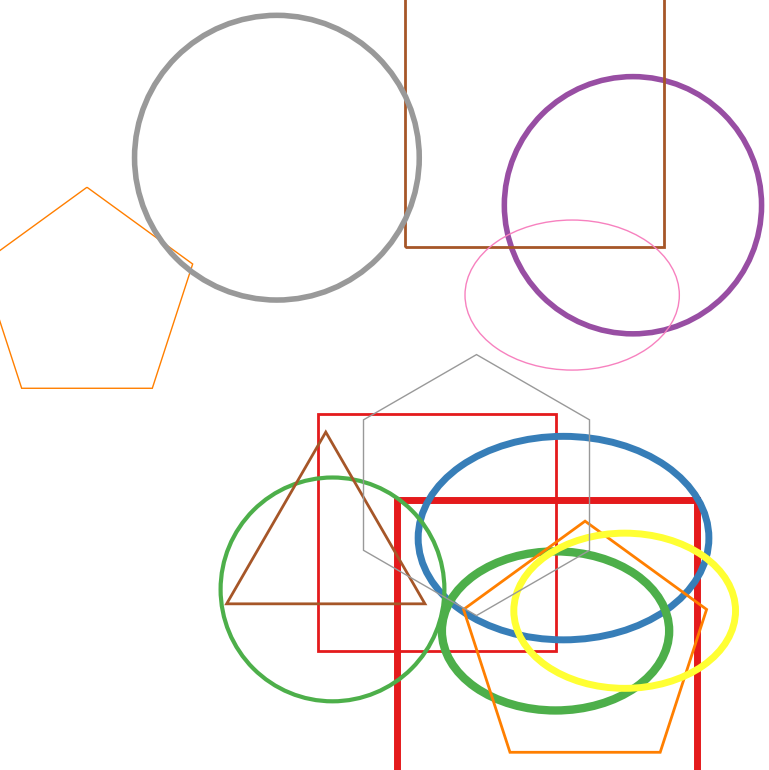[{"shape": "square", "thickness": 1, "radius": 0.77, "center": [0.568, 0.309]}, {"shape": "square", "thickness": 2.5, "radius": 0.97, "center": [0.71, 0.155]}, {"shape": "oval", "thickness": 2.5, "radius": 0.94, "center": [0.732, 0.301]}, {"shape": "oval", "thickness": 3, "radius": 0.74, "center": [0.721, 0.181]}, {"shape": "circle", "thickness": 1.5, "radius": 0.73, "center": [0.432, 0.235]}, {"shape": "circle", "thickness": 2, "radius": 0.84, "center": [0.822, 0.733]}, {"shape": "pentagon", "thickness": 1, "radius": 0.83, "center": [0.76, 0.157]}, {"shape": "pentagon", "thickness": 0.5, "radius": 0.72, "center": [0.113, 0.613]}, {"shape": "oval", "thickness": 2.5, "radius": 0.72, "center": [0.811, 0.207]}, {"shape": "triangle", "thickness": 1, "radius": 0.74, "center": [0.423, 0.29]}, {"shape": "square", "thickness": 1, "radius": 0.84, "center": [0.694, 0.847]}, {"shape": "oval", "thickness": 0.5, "radius": 0.7, "center": [0.743, 0.617]}, {"shape": "circle", "thickness": 2, "radius": 0.92, "center": [0.36, 0.795]}, {"shape": "hexagon", "thickness": 0.5, "radius": 0.85, "center": [0.619, 0.37]}]